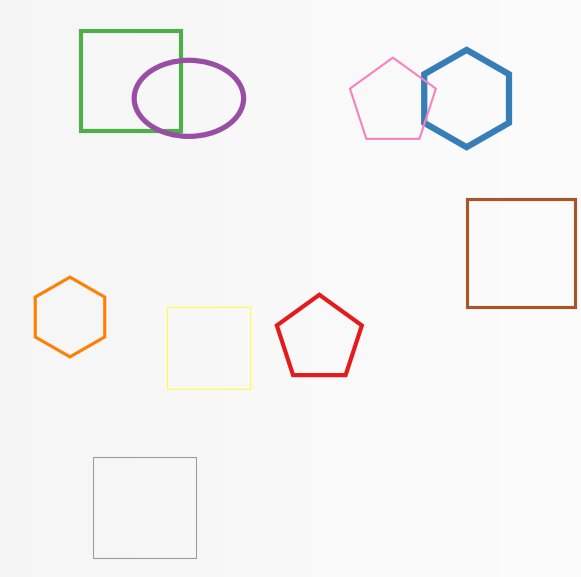[{"shape": "pentagon", "thickness": 2, "radius": 0.38, "center": [0.549, 0.412]}, {"shape": "hexagon", "thickness": 3, "radius": 0.42, "center": [0.803, 0.829]}, {"shape": "square", "thickness": 2, "radius": 0.43, "center": [0.226, 0.859]}, {"shape": "oval", "thickness": 2.5, "radius": 0.47, "center": [0.325, 0.829]}, {"shape": "hexagon", "thickness": 1.5, "radius": 0.35, "center": [0.12, 0.45]}, {"shape": "square", "thickness": 0.5, "radius": 0.36, "center": [0.359, 0.396]}, {"shape": "square", "thickness": 1.5, "radius": 0.47, "center": [0.897, 0.561]}, {"shape": "pentagon", "thickness": 1, "radius": 0.39, "center": [0.676, 0.822]}, {"shape": "square", "thickness": 0.5, "radius": 0.44, "center": [0.248, 0.12]}]